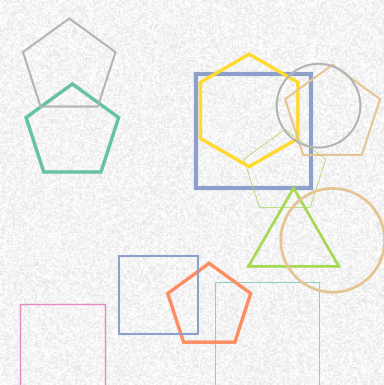[{"shape": "pentagon", "thickness": 2.5, "radius": 0.63, "center": [0.188, 0.656]}, {"shape": "square", "thickness": 0.5, "radius": 0.68, "center": [0.694, 0.131]}, {"shape": "pentagon", "thickness": 2.5, "radius": 0.57, "center": [0.543, 0.203]}, {"shape": "square", "thickness": 3, "radius": 0.74, "center": [0.658, 0.66]}, {"shape": "square", "thickness": 1.5, "radius": 0.51, "center": [0.412, 0.234]}, {"shape": "square", "thickness": 1, "radius": 0.55, "center": [0.162, 0.1]}, {"shape": "pentagon", "thickness": 0.5, "radius": 0.56, "center": [0.74, 0.552]}, {"shape": "triangle", "thickness": 2, "radius": 0.68, "center": [0.763, 0.376]}, {"shape": "hexagon", "thickness": 2.5, "radius": 0.73, "center": [0.647, 0.713]}, {"shape": "circle", "thickness": 2, "radius": 0.67, "center": [0.864, 0.376]}, {"shape": "pentagon", "thickness": 1.5, "radius": 0.65, "center": [0.864, 0.702]}, {"shape": "pentagon", "thickness": 1.5, "radius": 0.63, "center": [0.18, 0.826]}, {"shape": "circle", "thickness": 1.5, "radius": 0.54, "center": [0.827, 0.725]}]